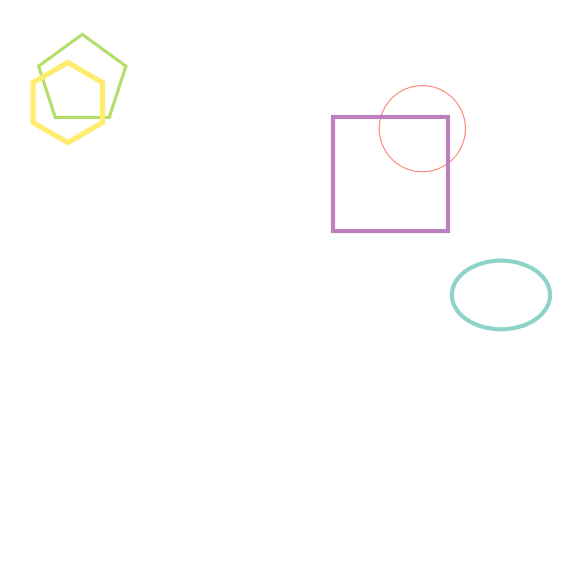[{"shape": "oval", "thickness": 2, "radius": 0.43, "center": [0.867, 0.488]}, {"shape": "circle", "thickness": 0.5, "radius": 0.37, "center": [0.731, 0.776]}, {"shape": "pentagon", "thickness": 1.5, "radius": 0.4, "center": [0.142, 0.86]}, {"shape": "square", "thickness": 2, "radius": 0.5, "center": [0.676, 0.697]}, {"shape": "hexagon", "thickness": 2.5, "radius": 0.35, "center": [0.117, 0.822]}]